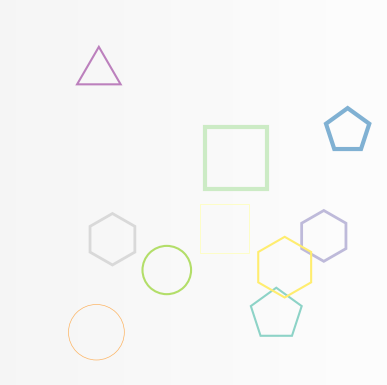[{"shape": "pentagon", "thickness": 1.5, "radius": 0.35, "center": [0.713, 0.184]}, {"shape": "square", "thickness": 0.5, "radius": 0.32, "center": [0.58, 0.407]}, {"shape": "hexagon", "thickness": 2, "radius": 0.33, "center": [0.836, 0.387]}, {"shape": "pentagon", "thickness": 3, "radius": 0.29, "center": [0.897, 0.66]}, {"shape": "circle", "thickness": 0.5, "radius": 0.36, "center": [0.249, 0.137]}, {"shape": "circle", "thickness": 1.5, "radius": 0.31, "center": [0.43, 0.299]}, {"shape": "hexagon", "thickness": 2, "radius": 0.33, "center": [0.29, 0.379]}, {"shape": "triangle", "thickness": 1.5, "radius": 0.32, "center": [0.255, 0.813]}, {"shape": "square", "thickness": 3, "radius": 0.4, "center": [0.61, 0.59]}, {"shape": "hexagon", "thickness": 1.5, "radius": 0.39, "center": [0.735, 0.306]}]